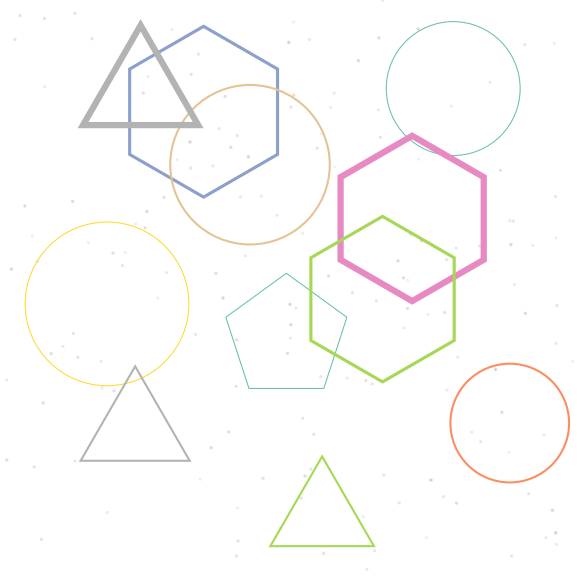[{"shape": "pentagon", "thickness": 0.5, "radius": 0.55, "center": [0.496, 0.416]}, {"shape": "circle", "thickness": 0.5, "radius": 0.58, "center": [0.785, 0.846]}, {"shape": "circle", "thickness": 1, "radius": 0.51, "center": [0.883, 0.267]}, {"shape": "hexagon", "thickness": 1.5, "radius": 0.74, "center": [0.353, 0.806]}, {"shape": "hexagon", "thickness": 3, "radius": 0.72, "center": [0.714, 0.621]}, {"shape": "hexagon", "thickness": 1.5, "radius": 0.72, "center": [0.662, 0.481]}, {"shape": "triangle", "thickness": 1, "radius": 0.52, "center": [0.558, 0.105]}, {"shape": "circle", "thickness": 0.5, "radius": 0.71, "center": [0.185, 0.473]}, {"shape": "circle", "thickness": 1, "radius": 0.69, "center": [0.433, 0.714]}, {"shape": "triangle", "thickness": 3, "radius": 0.58, "center": [0.243, 0.84]}, {"shape": "triangle", "thickness": 1, "radius": 0.55, "center": [0.234, 0.256]}]